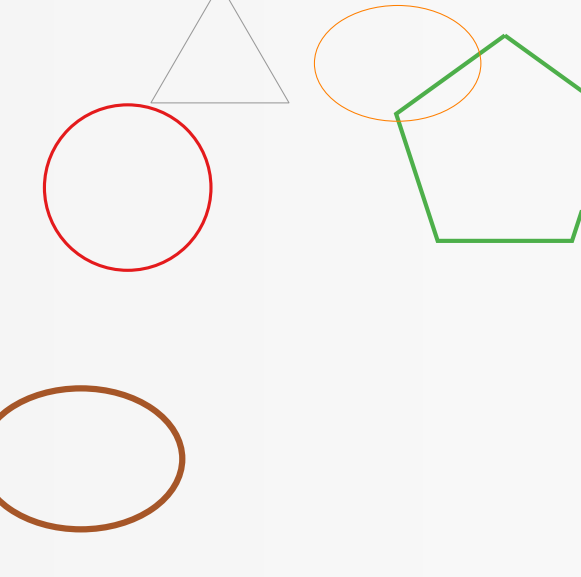[{"shape": "circle", "thickness": 1.5, "radius": 0.72, "center": [0.22, 0.674]}, {"shape": "pentagon", "thickness": 2, "radius": 0.98, "center": [0.869, 0.741]}, {"shape": "oval", "thickness": 0.5, "radius": 0.72, "center": [0.684, 0.889]}, {"shape": "oval", "thickness": 3, "radius": 0.87, "center": [0.139, 0.205]}, {"shape": "triangle", "thickness": 0.5, "radius": 0.69, "center": [0.378, 0.89]}]